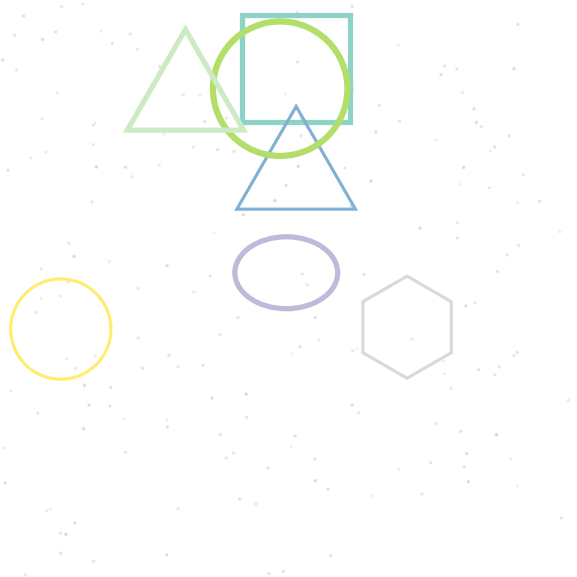[{"shape": "square", "thickness": 2.5, "radius": 0.47, "center": [0.513, 0.881]}, {"shape": "oval", "thickness": 2.5, "radius": 0.45, "center": [0.496, 0.527]}, {"shape": "triangle", "thickness": 1.5, "radius": 0.59, "center": [0.513, 0.696]}, {"shape": "circle", "thickness": 3, "radius": 0.58, "center": [0.485, 0.846]}, {"shape": "hexagon", "thickness": 1.5, "radius": 0.44, "center": [0.705, 0.433]}, {"shape": "triangle", "thickness": 2.5, "radius": 0.58, "center": [0.321, 0.832]}, {"shape": "circle", "thickness": 1.5, "radius": 0.43, "center": [0.105, 0.429]}]